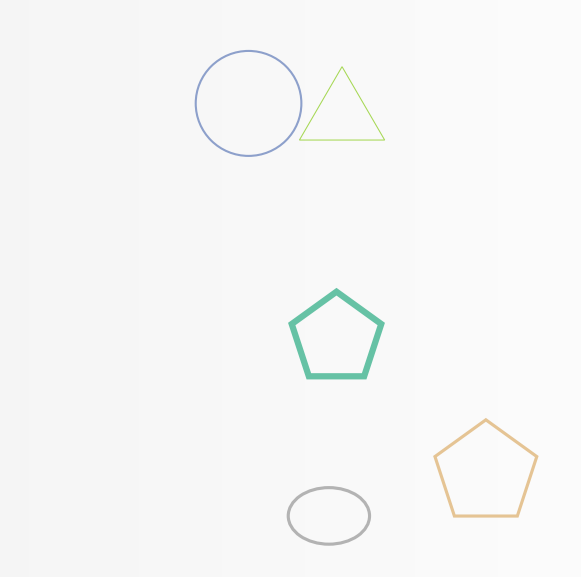[{"shape": "pentagon", "thickness": 3, "radius": 0.4, "center": [0.579, 0.413]}, {"shape": "circle", "thickness": 1, "radius": 0.45, "center": [0.428, 0.82]}, {"shape": "triangle", "thickness": 0.5, "radius": 0.42, "center": [0.588, 0.799]}, {"shape": "pentagon", "thickness": 1.5, "radius": 0.46, "center": [0.836, 0.18]}, {"shape": "oval", "thickness": 1.5, "radius": 0.35, "center": [0.566, 0.106]}]